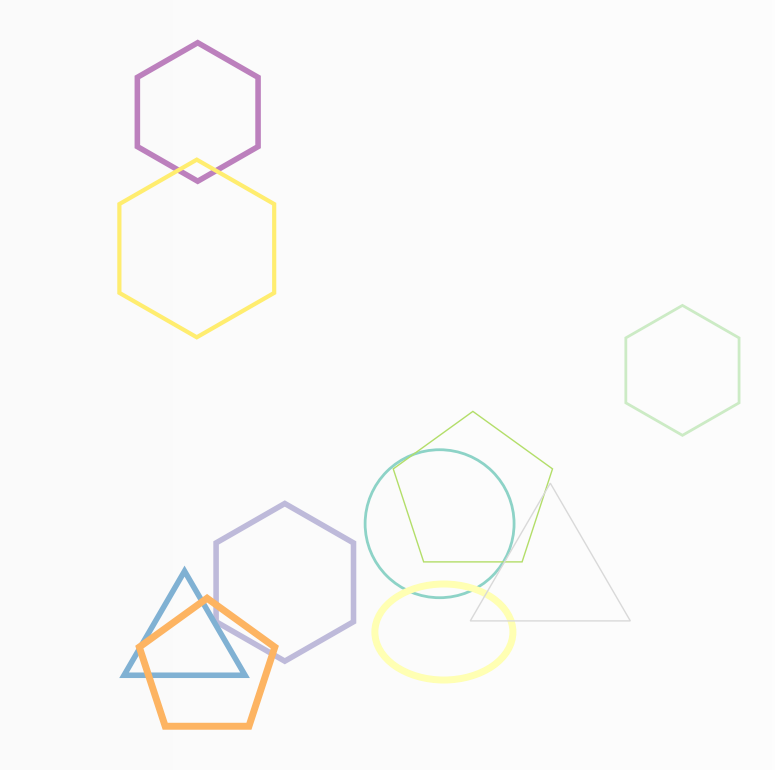[{"shape": "circle", "thickness": 1, "radius": 0.48, "center": [0.567, 0.32]}, {"shape": "oval", "thickness": 2.5, "radius": 0.45, "center": [0.573, 0.179]}, {"shape": "hexagon", "thickness": 2, "radius": 0.51, "center": [0.367, 0.244]}, {"shape": "triangle", "thickness": 2, "radius": 0.45, "center": [0.238, 0.168]}, {"shape": "pentagon", "thickness": 2.5, "radius": 0.46, "center": [0.267, 0.131]}, {"shape": "pentagon", "thickness": 0.5, "radius": 0.54, "center": [0.61, 0.358]}, {"shape": "triangle", "thickness": 0.5, "radius": 0.6, "center": [0.71, 0.253]}, {"shape": "hexagon", "thickness": 2, "radius": 0.45, "center": [0.255, 0.855]}, {"shape": "hexagon", "thickness": 1, "radius": 0.42, "center": [0.881, 0.519]}, {"shape": "hexagon", "thickness": 1.5, "radius": 0.58, "center": [0.254, 0.677]}]